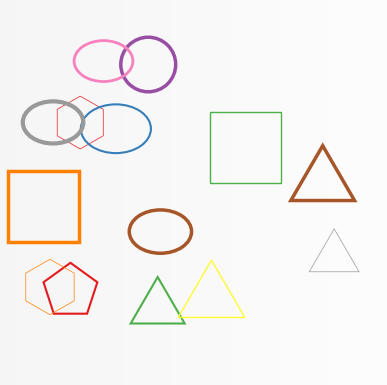[{"shape": "pentagon", "thickness": 1.5, "radius": 0.37, "center": [0.182, 0.244]}, {"shape": "hexagon", "thickness": 0.5, "radius": 0.34, "center": [0.207, 0.682]}, {"shape": "oval", "thickness": 1.5, "radius": 0.45, "center": [0.299, 0.666]}, {"shape": "triangle", "thickness": 1.5, "radius": 0.4, "center": [0.407, 0.2]}, {"shape": "square", "thickness": 1, "radius": 0.46, "center": [0.633, 0.618]}, {"shape": "circle", "thickness": 2.5, "radius": 0.35, "center": [0.383, 0.832]}, {"shape": "square", "thickness": 2.5, "radius": 0.46, "center": [0.112, 0.463]}, {"shape": "hexagon", "thickness": 0.5, "radius": 0.36, "center": [0.129, 0.255]}, {"shape": "triangle", "thickness": 1, "radius": 0.5, "center": [0.546, 0.225]}, {"shape": "triangle", "thickness": 2.5, "radius": 0.47, "center": [0.833, 0.527]}, {"shape": "oval", "thickness": 2.5, "radius": 0.4, "center": [0.414, 0.398]}, {"shape": "oval", "thickness": 2, "radius": 0.38, "center": [0.267, 0.841]}, {"shape": "triangle", "thickness": 0.5, "radius": 0.37, "center": [0.862, 0.331]}, {"shape": "oval", "thickness": 3, "radius": 0.39, "center": [0.137, 0.682]}]